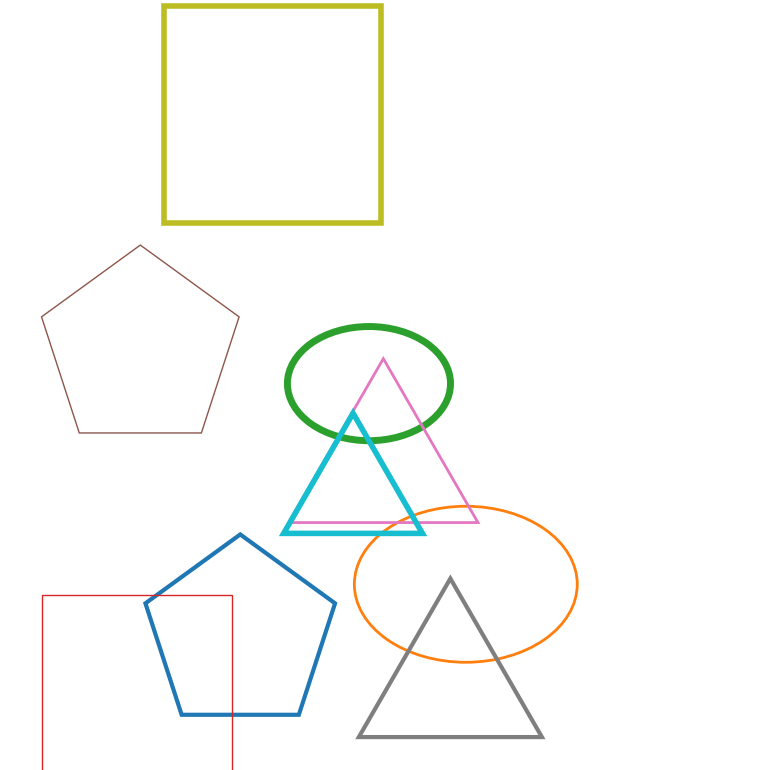[{"shape": "pentagon", "thickness": 1.5, "radius": 0.65, "center": [0.312, 0.176]}, {"shape": "oval", "thickness": 1, "radius": 0.72, "center": [0.605, 0.241]}, {"shape": "oval", "thickness": 2.5, "radius": 0.53, "center": [0.479, 0.502]}, {"shape": "square", "thickness": 0.5, "radius": 0.62, "center": [0.178, 0.103]}, {"shape": "pentagon", "thickness": 0.5, "radius": 0.67, "center": [0.182, 0.547]}, {"shape": "triangle", "thickness": 1, "radius": 0.71, "center": [0.498, 0.392]}, {"shape": "triangle", "thickness": 1.5, "radius": 0.69, "center": [0.585, 0.111]}, {"shape": "square", "thickness": 2, "radius": 0.7, "center": [0.354, 0.851]}, {"shape": "triangle", "thickness": 2, "radius": 0.52, "center": [0.458, 0.359]}]